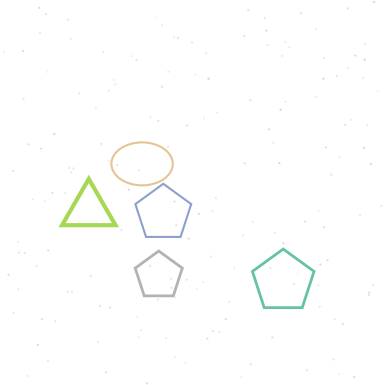[{"shape": "pentagon", "thickness": 2, "radius": 0.42, "center": [0.736, 0.269]}, {"shape": "pentagon", "thickness": 1.5, "radius": 0.38, "center": [0.424, 0.446]}, {"shape": "triangle", "thickness": 3, "radius": 0.4, "center": [0.231, 0.455]}, {"shape": "oval", "thickness": 1.5, "radius": 0.4, "center": [0.369, 0.574]}, {"shape": "pentagon", "thickness": 2, "radius": 0.32, "center": [0.412, 0.284]}]